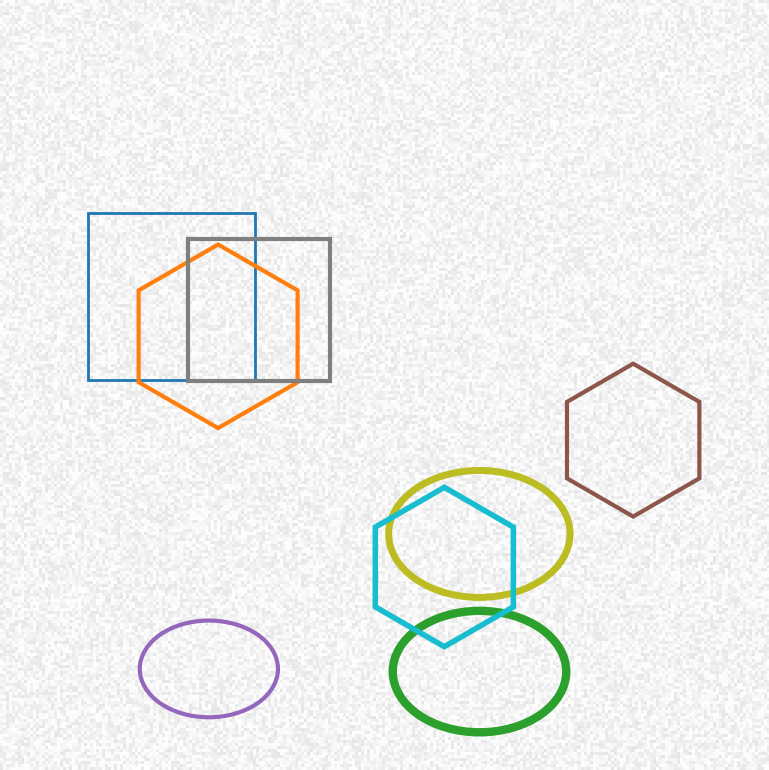[{"shape": "square", "thickness": 1, "radius": 0.54, "center": [0.223, 0.614]}, {"shape": "hexagon", "thickness": 1.5, "radius": 0.6, "center": [0.283, 0.563]}, {"shape": "oval", "thickness": 3, "radius": 0.56, "center": [0.623, 0.128]}, {"shape": "oval", "thickness": 1.5, "radius": 0.45, "center": [0.271, 0.131]}, {"shape": "hexagon", "thickness": 1.5, "radius": 0.5, "center": [0.822, 0.428]}, {"shape": "square", "thickness": 1.5, "radius": 0.46, "center": [0.336, 0.597]}, {"shape": "oval", "thickness": 2.5, "radius": 0.59, "center": [0.623, 0.307]}, {"shape": "hexagon", "thickness": 2, "radius": 0.52, "center": [0.577, 0.264]}]